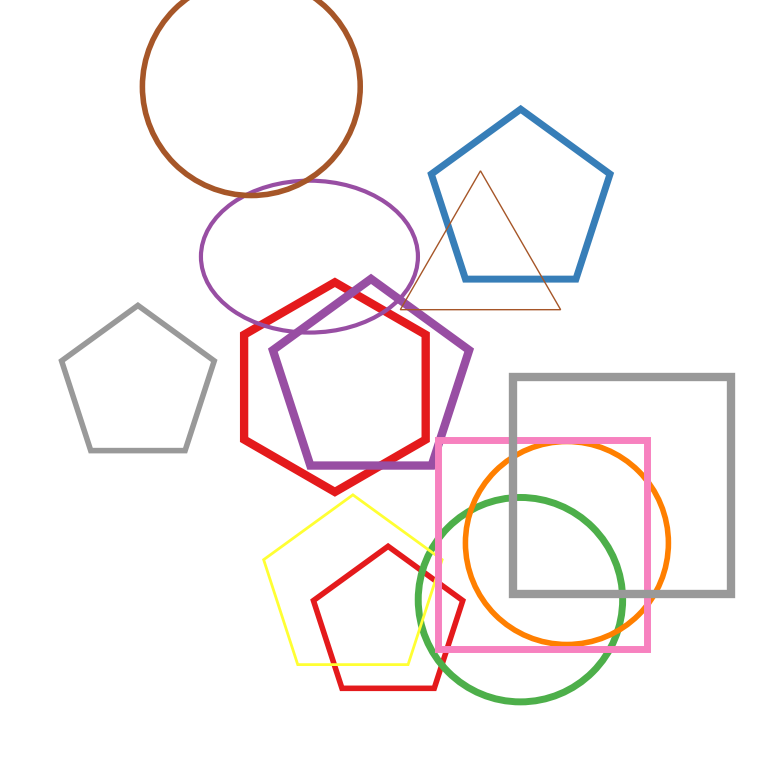[{"shape": "hexagon", "thickness": 3, "radius": 0.68, "center": [0.435, 0.497]}, {"shape": "pentagon", "thickness": 2, "radius": 0.51, "center": [0.504, 0.189]}, {"shape": "pentagon", "thickness": 2.5, "radius": 0.61, "center": [0.676, 0.736]}, {"shape": "circle", "thickness": 2.5, "radius": 0.66, "center": [0.676, 0.221]}, {"shape": "pentagon", "thickness": 3, "radius": 0.67, "center": [0.482, 0.504]}, {"shape": "oval", "thickness": 1.5, "radius": 0.7, "center": [0.402, 0.667]}, {"shape": "circle", "thickness": 2, "radius": 0.66, "center": [0.736, 0.295]}, {"shape": "pentagon", "thickness": 1, "radius": 0.61, "center": [0.458, 0.235]}, {"shape": "triangle", "thickness": 0.5, "radius": 0.6, "center": [0.624, 0.658]}, {"shape": "circle", "thickness": 2, "radius": 0.71, "center": [0.326, 0.888]}, {"shape": "square", "thickness": 2.5, "radius": 0.68, "center": [0.705, 0.293]}, {"shape": "square", "thickness": 3, "radius": 0.71, "center": [0.808, 0.37]}, {"shape": "pentagon", "thickness": 2, "radius": 0.52, "center": [0.179, 0.499]}]